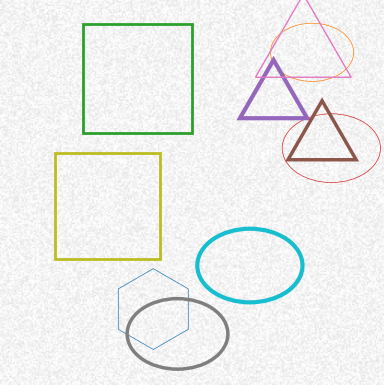[{"shape": "hexagon", "thickness": 0.5, "radius": 0.52, "center": [0.398, 0.197]}, {"shape": "oval", "thickness": 0.5, "radius": 0.54, "center": [0.811, 0.864]}, {"shape": "square", "thickness": 2, "radius": 0.71, "center": [0.357, 0.797]}, {"shape": "oval", "thickness": 0.5, "radius": 0.64, "center": [0.861, 0.615]}, {"shape": "triangle", "thickness": 3, "radius": 0.5, "center": [0.711, 0.743]}, {"shape": "triangle", "thickness": 2.5, "radius": 0.51, "center": [0.837, 0.636]}, {"shape": "triangle", "thickness": 1, "radius": 0.72, "center": [0.788, 0.871]}, {"shape": "oval", "thickness": 2.5, "radius": 0.65, "center": [0.461, 0.133]}, {"shape": "square", "thickness": 2, "radius": 0.69, "center": [0.279, 0.465]}, {"shape": "oval", "thickness": 3, "radius": 0.68, "center": [0.649, 0.31]}]